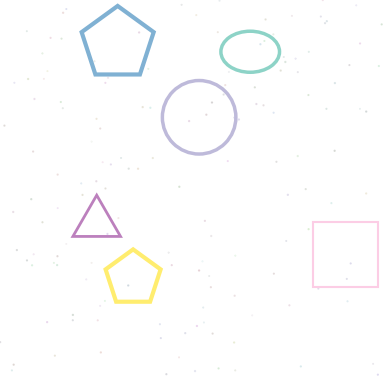[{"shape": "oval", "thickness": 2.5, "radius": 0.38, "center": [0.65, 0.866]}, {"shape": "circle", "thickness": 2.5, "radius": 0.48, "center": [0.517, 0.695]}, {"shape": "pentagon", "thickness": 3, "radius": 0.49, "center": [0.306, 0.886]}, {"shape": "square", "thickness": 1.5, "radius": 0.42, "center": [0.897, 0.34]}, {"shape": "triangle", "thickness": 2, "radius": 0.36, "center": [0.251, 0.422]}, {"shape": "pentagon", "thickness": 3, "radius": 0.38, "center": [0.346, 0.277]}]